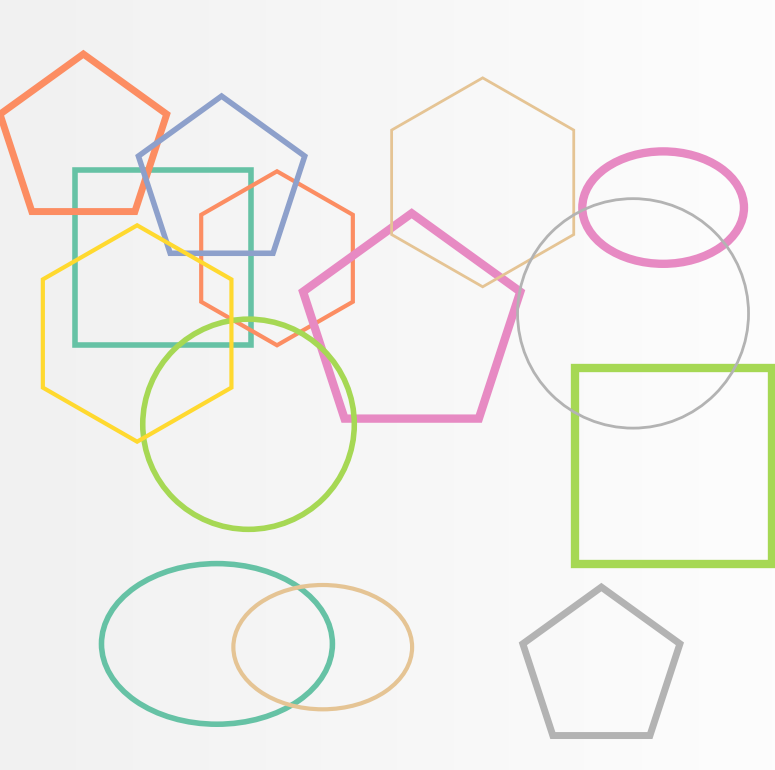[{"shape": "square", "thickness": 2, "radius": 0.57, "center": [0.21, 0.666]}, {"shape": "oval", "thickness": 2, "radius": 0.74, "center": [0.28, 0.164]}, {"shape": "pentagon", "thickness": 2.5, "radius": 0.57, "center": [0.108, 0.817]}, {"shape": "hexagon", "thickness": 1.5, "radius": 0.56, "center": [0.357, 0.665]}, {"shape": "pentagon", "thickness": 2, "radius": 0.56, "center": [0.286, 0.762]}, {"shape": "oval", "thickness": 3, "radius": 0.52, "center": [0.856, 0.73]}, {"shape": "pentagon", "thickness": 3, "radius": 0.74, "center": [0.531, 0.576]}, {"shape": "circle", "thickness": 2, "radius": 0.68, "center": [0.321, 0.449]}, {"shape": "square", "thickness": 3, "radius": 0.64, "center": [0.869, 0.395]}, {"shape": "hexagon", "thickness": 1.5, "radius": 0.7, "center": [0.177, 0.567]}, {"shape": "hexagon", "thickness": 1, "radius": 0.68, "center": [0.623, 0.763]}, {"shape": "oval", "thickness": 1.5, "radius": 0.58, "center": [0.416, 0.16]}, {"shape": "circle", "thickness": 1, "radius": 0.75, "center": [0.817, 0.593]}, {"shape": "pentagon", "thickness": 2.5, "radius": 0.53, "center": [0.776, 0.131]}]